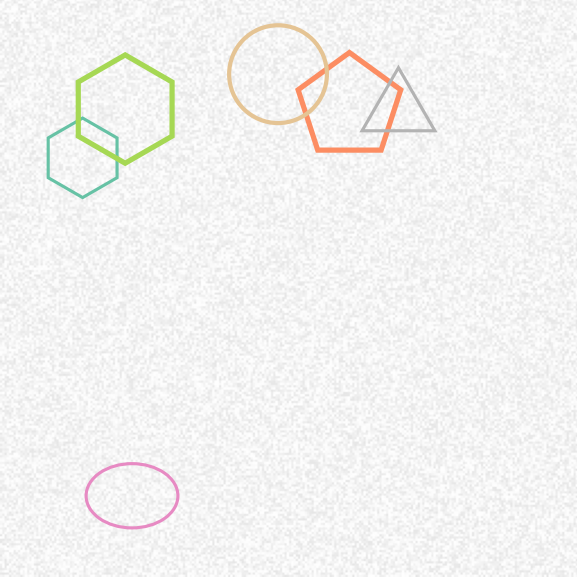[{"shape": "hexagon", "thickness": 1.5, "radius": 0.34, "center": [0.143, 0.726]}, {"shape": "pentagon", "thickness": 2.5, "radius": 0.47, "center": [0.605, 0.815]}, {"shape": "oval", "thickness": 1.5, "radius": 0.4, "center": [0.229, 0.141]}, {"shape": "hexagon", "thickness": 2.5, "radius": 0.47, "center": [0.217, 0.81]}, {"shape": "circle", "thickness": 2, "radius": 0.42, "center": [0.481, 0.871]}, {"shape": "triangle", "thickness": 1.5, "radius": 0.36, "center": [0.69, 0.809]}]